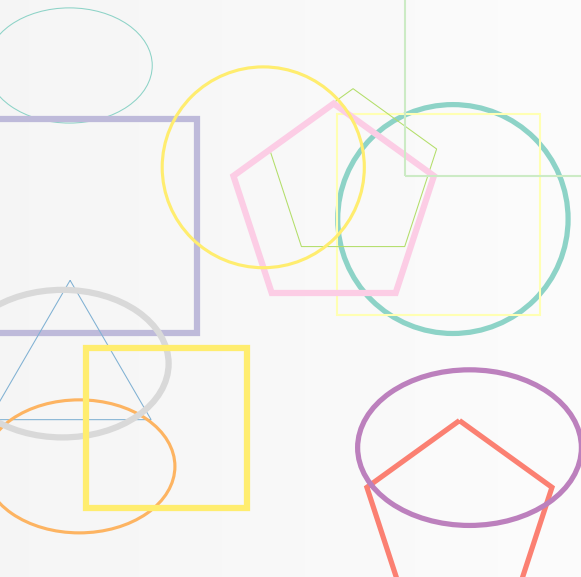[{"shape": "circle", "thickness": 2.5, "radius": 0.99, "center": [0.779, 0.62]}, {"shape": "oval", "thickness": 0.5, "radius": 0.71, "center": [0.119, 0.886]}, {"shape": "square", "thickness": 1, "radius": 0.87, "center": [0.755, 0.628]}, {"shape": "square", "thickness": 3, "radius": 0.93, "center": [0.155, 0.608]}, {"shape": "pentagon", "thickness": 2.5, "radius": 0.84, "center": [0.79, 0.104]}, {"shape": "triangle", "thickness": 0.5, "radius": 0.8, "center": [0.121, 0.353]}, {"shape": "oval", "thickness": 1.5, "radius": 0.82, "center": [0.136, 0.192]}, {"shape": "pentagon", "thickness": 0.5, "radius": 0.76, "center": [0.607, 0.694]}, {"shape": "pentagon", "thickness": 3, "radius": 0.91, "center": [0.574, 0.638]}, {"shape": "oval", "thickness": 3, "radius": 0.91, "center": [0.108, 0.369]}, {"shape": "oval", "thickness": 2.5, "radius": 0.96, "center": [0.808, 0.224]}, {"shape": "square", "thickness": 1, "radius": 0.99, "center": [0.894, 0.893]}, {"shape": "circle", "thickness": 1.5, "radius": 0.87, "center": [0.453, 0.709]}, {"shape": "square", "thickness": 3, "radius": 0.69, "center": [0.287, 0.258]}]